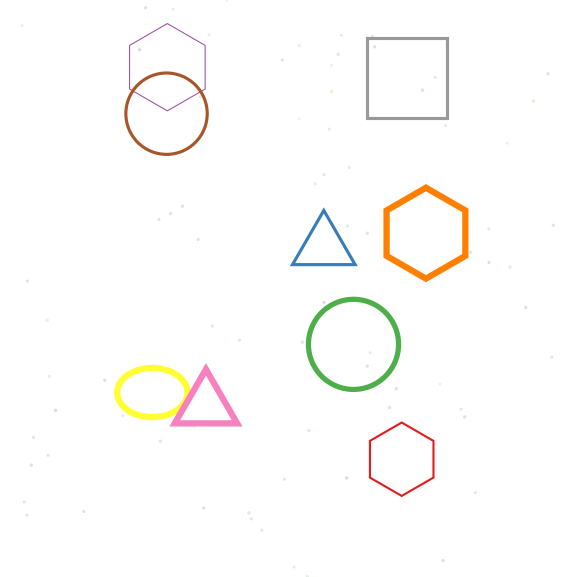[{"shape": "hexagon", "thickness": 1, "radius": 0.32, "center": [0.696, 0.204]}, {"shape": "triangle", "thickness": 1.5, "radius": 0.31, "center": [0.561, 0.572]}, {"shape": "circle", "thickness": 2.5, "radius": 0.39, "center": [0.612, 0.403]}, {"shape": "hexagon", "thickness": 0.5, "radius": 0.38, "center": [0.29, 0.883]}, {"shape": "hexagon", "thickness": 3, "radius": 0.39, "center": [0.738, 0.595]}, {"shape": "oval", "thickness": 3, "radius": 0.3, "center": [0.264, 0.319]}, {"shape": "circle", "thickness": 1.5, "radius": 0.35, "center": [0.288, 0.802]}, {"shape": "triangle", "thickness": 3, "radius": 0.31, "center": [0.357, 0.297]}, {"shape": "square", "thickness": 1.5, "radius": 0.35, "center": [0.705, 0.864]}]